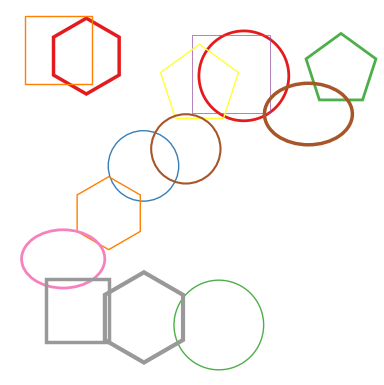[{"shape": "circle", "thickness": 2, "radius": 0.58, "center": [0.633, 0.803]}, {"shape": "hexagon", "thickness": 2.5, "radius": 0.49, "center": [0.224, 0.854]}, {"shape": "circle", "thickness": 1, "radius": 0.46, "center": [0.373, 0.569]}, {"shape": "pentagon", "thickness": 2, "radius": 0.48, "center": [0.886, 0.818]}, {"shape": "circle", "thickness": 1, "radius": 0.58, "center": [0.568, 0.156]}, {"shape": "square", "thickness": 0.5, "radius": 0.51, "center": [0.6, 0.807]}, {"shape": "hexagon", "thickness": 1, "radius": 0.47, "center": [0.282, 0.446]}, {"shape": "square", "thickness": 1, "radius": 0.44, "center": [0.151, 0.87]}, {"shape": "pentagon", "thickness": 1, "radius": 0.53, "center": [0.518, 0.779]}, {"shape": "circle", "thickness": 1.5, "radius": 0.45, "center": [0.483, 0.613]}, {"shape": "oval", "thickness": 2.5, "radius": 0.57, "center": [0.801, 0.704]}, {"shape": "oval", "thickness": 2, "radius": 0.54, "center": [0.164, 0.328]}, {"shape": "hexagon", "thickness": 3, "radius": 0.59, "center": [0.374, 0.176]}, {"shape": "square", "thickness": 2.5, "radius": 0.41, "center": [0.2, 0.193]}]